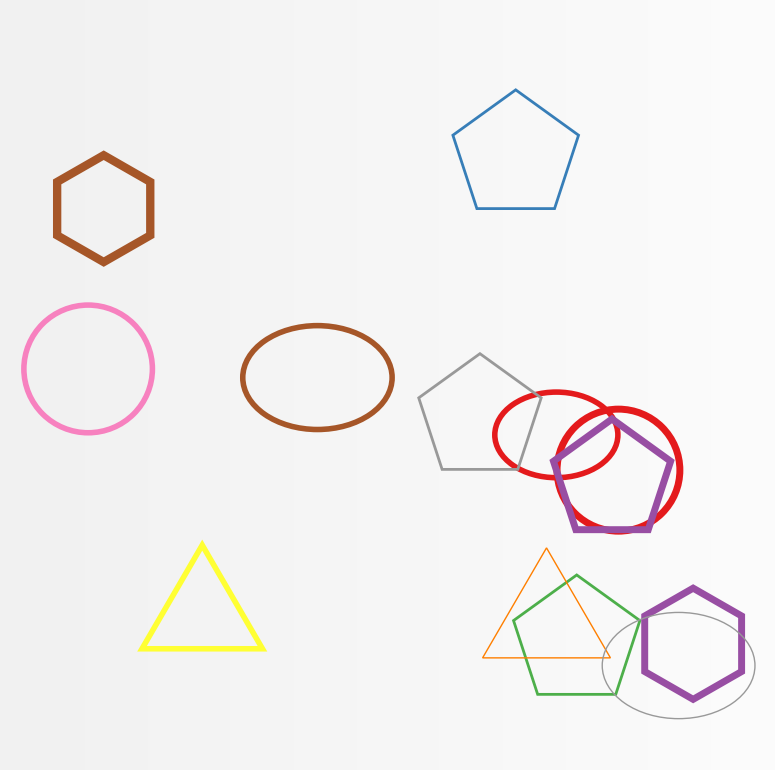[{"shape": "circle", "thickness": 2.5, "radius": 0.4, "center": [0.798, 0.389]}, {"shape": "oval", "thickness": 2, "radius": 0.4, "center": [0.718, 0.435]}, {"shape": "pentagon", "thickness": 1, "radius": 0.43, "center": [0.665, 0.798]}, {"shape": "pentagon", "thickness": 1, "radius": 0.43, "center": [0.744, 0.168]}, {"shape": "pentagon", "thickness": 2.5, "radius": 0.4, "center": [0.79, 0.376]}, {"shape": "hexagon", "thickness": 2.5, "radius": 0.36, "center": [0.894, 0.164]}, {"shape": "triangle", "thickness": 0.5, "radius": 0.48, "center": [0.705, 0.193]}, {"shape": "triangle", "thickness": 2, "radius": 0.45, "center": [0.261, 0.202]}, {"shape": "hexagon", "thickness": 3, "radius": 0.35, "center": [0.134, 0.729]}, {"shape": "oval", "thickness": 2, "radius": 0.48, "center": [0.41, 0.51]}, {"shape": "circle", "thickness": 2, "radius": 0.41, "center": [0.114, 0.521]}, {"shape": "pentagon", "thickness": 1, "radius": 0.42, "center": [0.619, 0.458]}, {"shape": "oval", "thickness": 0.5, "radius": 0.49, "center": [0.876, 0.136]}]